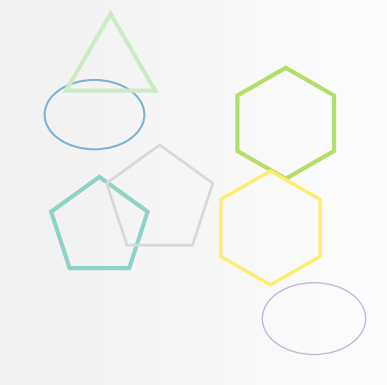[{"shape": "pentagon", "thickness": 3, "radius": 0.65, "center": [0.257, 0.41]}, {"shape": "oval", "thickness": 1, "radius": 0.67, "center": [0.81, 0.172]}, {"shape": "oval", "thickness": 1.5, "radius": 0.64, "center": [0.244, 0.702]}, {"shape": "hexagon", "thickness": 3, "radius": 0.72, "center": [0.737, 0.68]}, {"shape": "pentagon", "thickness": 2, "radius": 0.72, "center": [0.412, 0.48]}, {"shape": "triangle", "thickness": 3, "radius": 0.66, "center": [0.285, 0.831]}, {"shape": "hexagon", "thickness": 2.5, "radius": 0.74, "center": [0.698, 0.408]}]